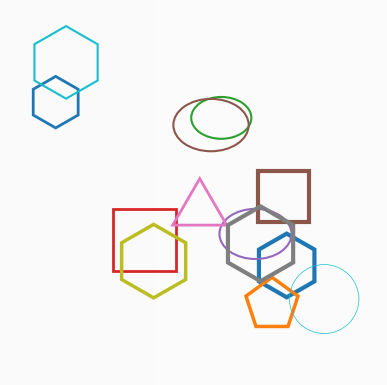[{"shape": "hexagon", "thickness": 3, "radius": 0.41, "center": [0.74, 0.31]}, {"shape": "hexagon", "thickness": 2, "radius": 0.33, "center": [0.144, 0.735]}, {"shape": "pentagon", "thickness": 2.5, "radius": 0.35, "center": [0.702, 0.209]}, {"shape": "oval", "thickness": 1.5, "radius": 0.39, "center": [0.571, 0.694]}, {"shape": "square", "thickness": 2, "radius": 0.41, "center": [0.373, 0.377]}, {"shape": "oval", "thickness": 1.5, "radius": 0.47, "center": [0.659, 0.392]}, {"shape": "square", "thickness": 3, "radius": 0.33, "center": [0.731, 0.489]}, {"shape": "oval", "thickness": 1.5, "radius": 0.49, "center": [0.545, 0.675]}, {"shape": "triangle", "thickness": 2, "radius": 0.4, "center": [0.515, 0.456]}, {"shape": "hexagon", "thickness": 3, "radius": 0.49, "center": [0.672, 0.367]}, {"shape": "hexagon", "thickness": 2.5, "radius": 0.48, "center": [0.397, 0.322]}, {"shape": "circle", "thickness": 0.5, "radius": 0.45, "center": [0.837, 0.223]}, {"shape": "hexagon", "thickness": 1.5, "radius": 0.47, "center": [0.17, 0.838]}]